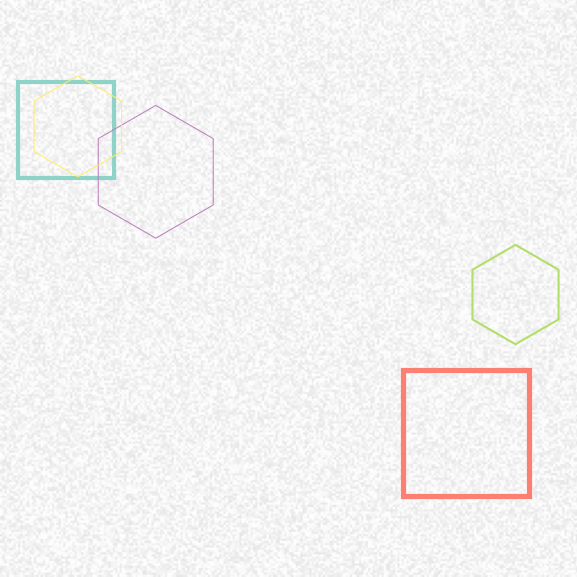[{"shape": "square", "thickness": 2, "radius": 0.41, "center": [0.114, 0.774]}, {"shape": "square", "thickness": 2.5, "radius": 0.55, "center": [0.807, 0.249]}, {"shape": "hexagon", "thickness": 1, "radius": 0.43, "center": [0.893, 0.489]}, {"shape": "hexagon", "thickness": 0.5, "radius": 0.57, "center": [0.27, 0.702]}, {"shape": "hexagon", "thickness": 0.5, "radius": 0.44, "center": [0.135, 0.78]}]